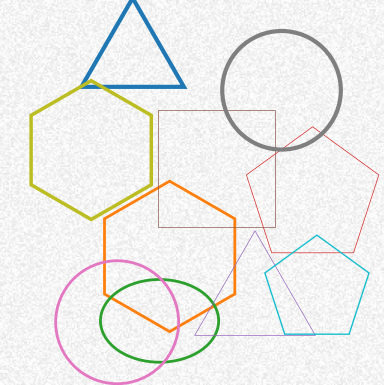[{"shape": "triangle", "thickness": 3, "radius": 0.77, "center": [0.345, 0.851]}, {"shape": "hexagon", "thickness": 2, "radius": 0.98, "center": [0.441, 0.334]}, {"shape": "oval", "thickness": 2, "radius": 0.77, "center": [0.414, 0.167]}, {"shape": "pentagon", "thickness": 0.5, "radius": 0.9, "center": [0.812, 0.49]}, {"shape": "triangle", "thickness": 0.5, "radius": 0.91, "center": [0.662, 0.219]}, {"shape": "square", "thickness": 0.5, "radius": 0.76, "center": [0.562, 0.563]}, {"shape": "circle", "thickness": 2, "radius": 0.8, "center": [0.304, 0.163]}, {"shape": "circle", "thickness": 3, "radius": 0.77, "center": [0.731, 0.765]}, {"shape": "hexagon", "thickness": 2.5, "radius": 0.9, "center": [0.237, 0.61]}, {"shape": "pentagon", "thickness": 1, "radius": 0.71, "center": [0.823, 0.247]}]